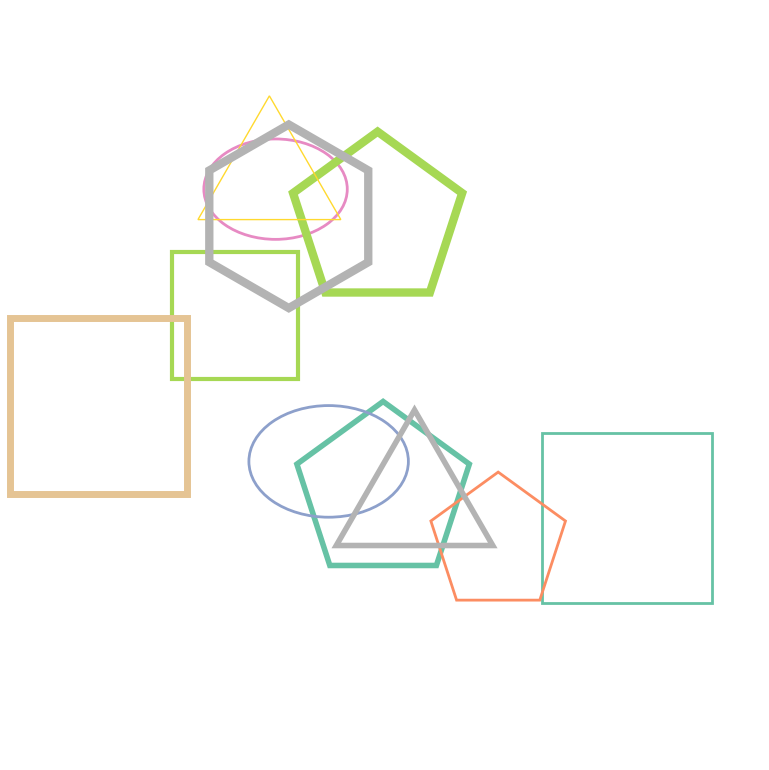[{"shape": "square", "thickness": 1, "radius": 0.55, "center": [0.814, 0.328]}, {"shape": "pentagon", "thickness": 2, "radius": 0.59, "center": [0.498, 0.361]}, {"shape": "pentagon", "thickness": 1, "radius": 0.46, "center": [0.647, 0.295]}, {"shape": "oval", "thickness": 1, "radius": 0.52, "center": [0.427, 0.401]}, {"shape": "oval", "thickness": 1, "radius": 0.47, "center": [0.358, 0.754]}, {"shape": "square", "thickness": 1.5, "radius": 0.41, "center": [0.305, 0.591]}, {"shape": "pentagon", "thickness": 3, "radius": 0.58, "center": [0.49, 0.714]}, {"shape": "triangle", "thickness": 0.5, "radius": 0.54, "center": [0.35, 0.768]}, {"shape": "square", "thickness": 2.5, "radius": 0.57, "center": [0.128, 0.473]}, {"shape": "triangle", "thickness": 2, "radius": 0.59, "center": [0.538, 0.35]}, {"shape": "hexagon", "thickness": 3, "radius": 0.6, "center": [0.375, 0.719]}]